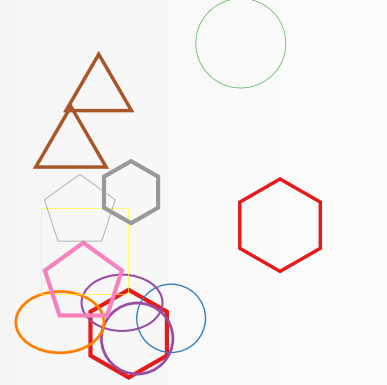[{"shape": "hexagon", "thickness": 3, "radius": 0.57, "center": [0.332, 0.133]}, {"shape": "hexagon", "thickness": 2.5, "radius": 0.6, "center": [0.723, 0.415]}, {"shape": "circle", "thickness": 1, "radius": 0.44, "center": [0.442, 0.173]}, {"shape": "circle", "thickness": 0.5, "radius": 0.58, "center": [0.621, 0.888]}, {"shape": "oval", "thickness": 1.5, "radius": 0.52, "center": [0.315, 0.213]}, {"shape": "circle", "thickness": 2, "radius": 0.46, "center": [0.354, 0.121]}, {"shape": "oval", "thickness": 2, "radius": 0.57, "center": [0.155, 0.163]}, {"shape": "square", "thickness": 0.5, "radius": 0.56, "center": [0.218, 0.347]}, {"shape": "triangle", "thickness": 2.5, "radius": 0.52, "center": [0.183, 0.619]}, {"shape": "triangle", "thickness": 2.5, "radius": 0.49, "center": [0.255, 0.762]}, {"shape": "pentagon", "thickness": 3, "radius": 0.52, "center": [0.215, 0.265]}, {"shape": "hexagon", "thickness": 3, "radius": 0.4, "center": [0.338, 0.501]}, {"shape": "pentagon", "thickness": 0.5, "radius": 0.48, "center": [0.206, 0.451]}]